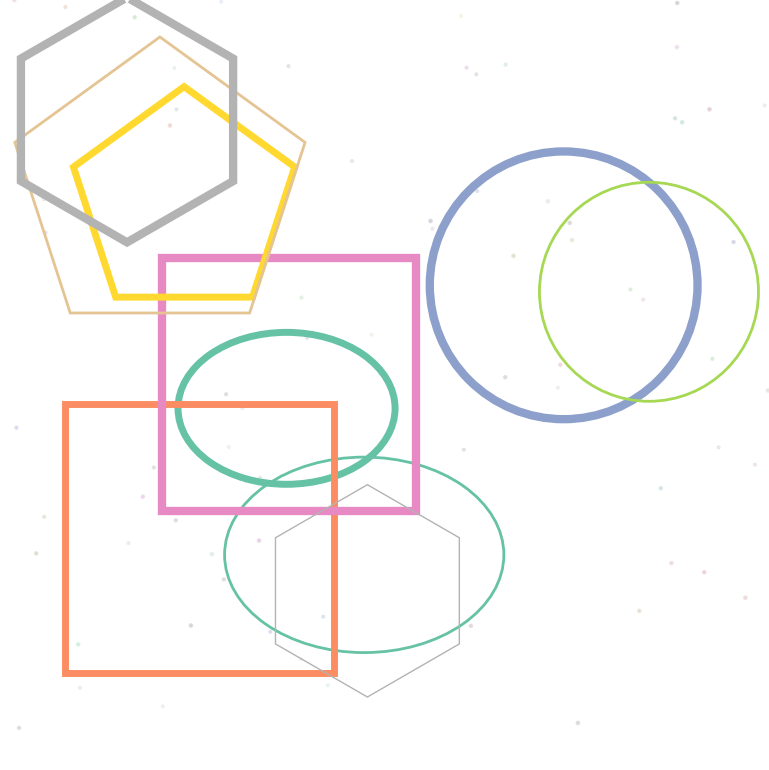[{"shape": "oval", "thickness": 2.5, "radius": 0.7, "center": [0.372, 0.47]}, {"shape": "oval", "thickness": 1, "radius": 0.91, "center": [0.473, 0.279]}, {"shape": "square", "thickness": 2.5, "radius": 0.87, "center": [0.259, 0.301]}, {"shape": "circle", "thickness": 3, "radius": 0.87, "center": [0.732, 0.629]}, {"shape": "square", "thickness": 3, "radius": 0.82, "center": [0.375, 0.501]}, {"shape": "circle", "thickness": 1, "radius": 0.71, "center": [0.843, 0.621]}, {"shape": "pentagon", "thickness": 2.5, "radius": 0.76, "center": [0.239, 0.736]}, {"shape": "pentagon", "thickness": 1, "radius": 0.99, "center": [0.208, 0.754]}, {"shape": "hexagon", "thickness": 3, "radius": 0.8, "center": [0.165, 0.844]}, {"shape": "hexagon", "thickness": 0.5, "radius": 0.69, "center": [0.477, 0.233]}]